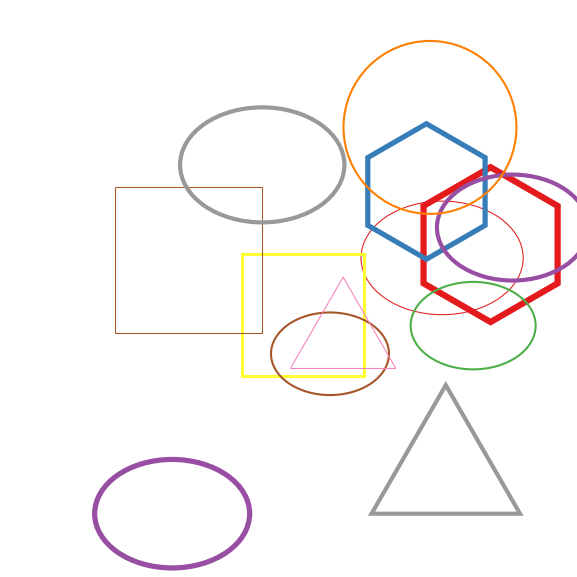[{"shape": "oval", "thickness": 0.5, "radius": 0.7, "center": [0.766, 0.553]}, {"shape": "hexagon", "thickness": 3, "radius": 0.67, "center": [0.849, 0.576]}, {"shape": "hexagon", "thickness": 2.5, "radius": 0.59, "center": [0.738, 0.668]}, {"shape": "oval", "thickness": 1, "radius": 0.54, "center": [0.819, 0.435]}, {"shape": "oval", "thickness": 2.5, "radius": 0.67, "center": [0.298, 0.11]}, {"shape": "oval", "thickness": 2, "radius": 0.66, "center": [0.888, 0.605]}, {"shape": "circle", "thickness": 1, "radius": 0.75, "center": [0.745, 0.779]}, {"shape": "square", "thickness": 1.5, "radius": 0.53, "center": [0.525, 0.453]}, {"shape": "square", "thickness": 0.5, "radius": 0.63, "center": [0.327, 0.549]}, {"shape": "oval", "thickness": 1, "radius": 0.51, "center": [0.571, 0.387]}, {"shape": "triangle", "thickness": 0.5, "radius": 0.53, "center": [0.594, 0.414]}, {"shape": "oval", "thickness": 2, "radius": 0.71, "center": [0.454, 0.714]}, {"shape": "triangle", "thickness": 2, "radius": 0.74, "center": [0.772, 0.184]}]